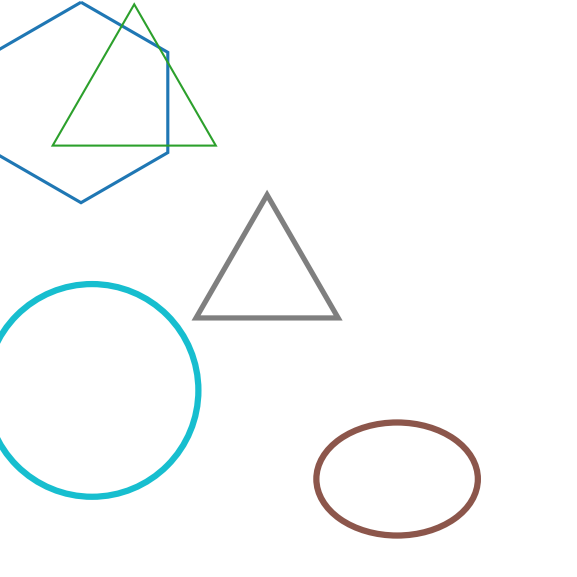[{"shape": "hexagon", "thickness": 1.5, "radius": 0.87, "center": [0.14, 0.822]}, {"shape": "triangle", "thickness": 1, "radius": 0.82, "center": [0.232, 0.829]}, {"shape": "oval", "thickness": 3, "radius": 0.7, "center": [0.688, 0.17]}, {"shape": "triangle", "thickness": 2.5, "radius": 0.71, "center": [0.462, 0.52]}, {"shape": "circle", "thickness": 3, "radius": 0.92, "center": [0.159, 0.323]}]